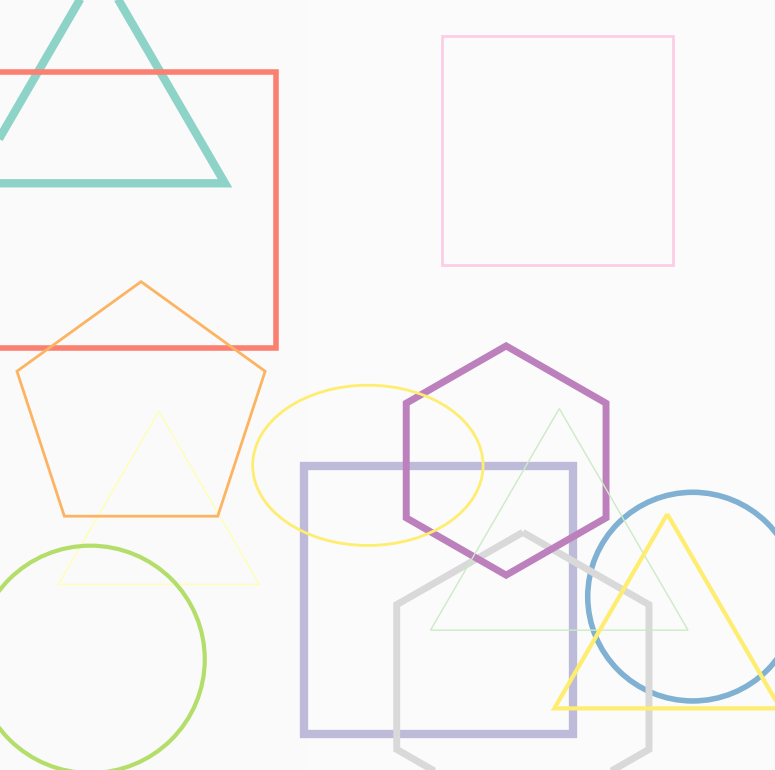[{"shape": "triangle", "thickness": 3, "radius": 0.94, "center": [0.128, 0.856]}, {"shape": "triangle", "thickness": 0.5, "radius": 0.75, "center": [0.205, 0.316]}, {"shape": "square", "thickness": 3, "radius": 0.87, "center": [0.566, 0.221]}, {"shape": "square", "thickness": 2, "radius": 0.89, "center": [0.177, 0.727]}, {"shape": "circle", "thickness": 2, "radius": 0.68, "center": [0.894, 0.225]}, {"shape": "pentagon", "thickness": 1, "radius": 0.84, "center": [0.182, 0.466]}, {"shape": "circle", "thickness": 1.5, "radius": 0.74, "center": [0.117, 0.144]}, {"shape": "square", "thickness": 1, "radius": 0.75, "center": [0.719, 0.804]}, {"shape": "hexagon", "thickness": 2.5, "radius": 0.94, "center": [0.675, 0.121]}, {"shape": "hexagon", "thickness": 2.5, "radius": 0.74, "center": [0.653, 0.402]}, {"shape": "triangle", "thickness": 0.5, "radius": 0.96, "center": [0.722, 0.278]}, {"shape": "oval", "thickness": 1, "radius": 0.74, "center": [0.475, 0.396]}, {"shape": "triangle", "thickness": 1.5, "radius": 0.84, "center": [0.861, 0.164]}]